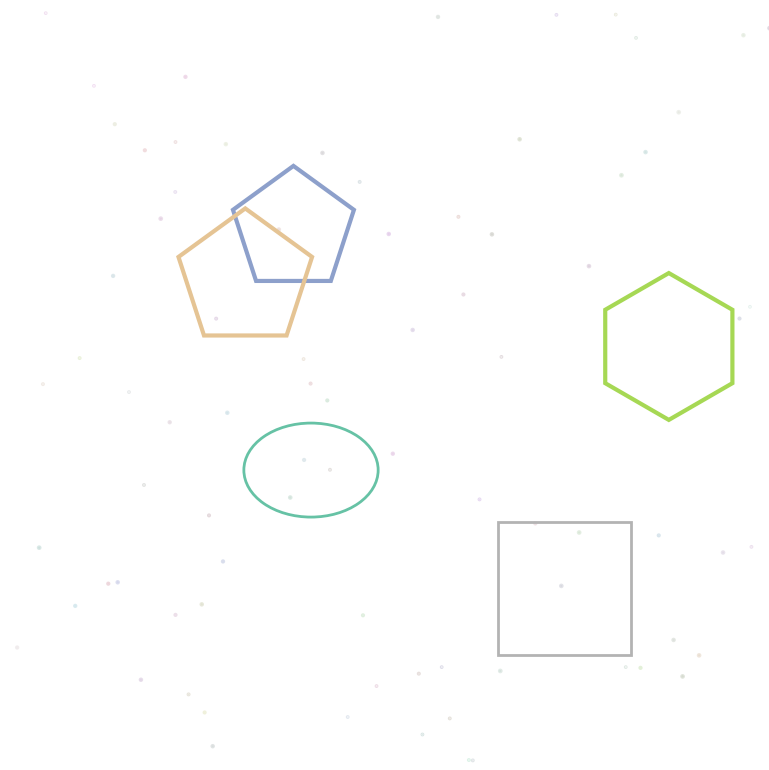[{"shape": "oval", "thickness": 1, "radius": 0.44, "center": [0.404, 0.39]}, {"shape": "pentagon", "thickness": 1.5, "radius": 0.41, "center": [0.381, 0.702]}, {"shape": "hexagon", "thickness": 1.5, "radius": 0.48, "center": [0.869, 0.55]}, {"shape": "pentagon", "thickness": 1.5, "radius": 0.46, "center": [0.319, 0.638]}, {"shape": "square", "thickness": 1, "radius": 0.43, "center": [0.733, 0.235]}]